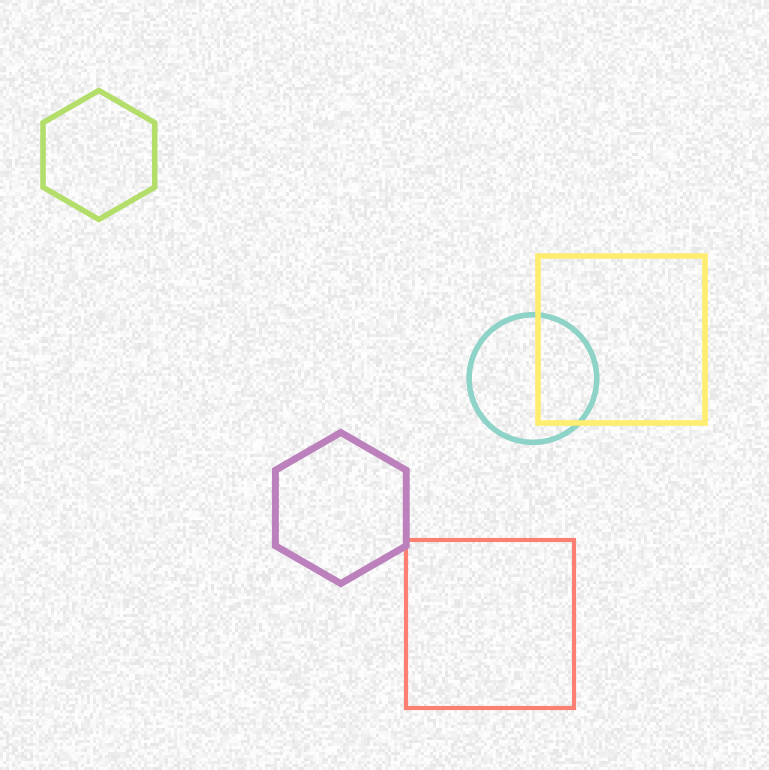[{"shape": "circle", "thickness": 2, "radius": 0.41, "center": [0.692, 0.508]}, {"shape": "square", "thickness": 1.5, "radius": 0.55, "center": [0.636, 0.189]}, {"shape": "hexagon", "thickness": 2, "radius": 0.42, "center": [0.128, 0.799]}, {"shape": "hexagon", "thickness": 2.5, "radius": 0.49, "center": [0.443, 0.34]}, {"shape": "square", "thickness": 2, "radius": 0.54, "center": [0.807, 0.559]}]